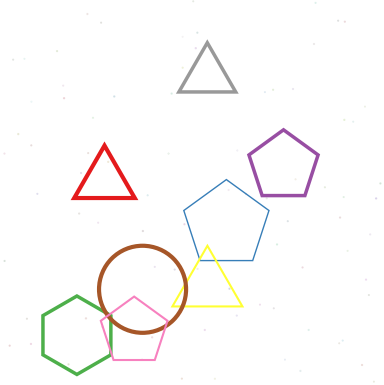[{"shape": "triangle", "thickness": 3, "radius": 0.45, "center": [0.271, 0.531]}, {"shape": "pentagon", "thickness": 1, "radius": 0.58, "center": [0.588, 0.417]}, {"shape": "hexagon", "thickness": 2.5, "radius": 0.51, "center": [0.2, 0.129]}, {"shape": "pentagon", "thickness": 2.5, "radius": 0.47, "center": [0.736, 0.568]}, {"shape": "triangle", "thickness": 1.5, "radius": 0.53, "center": [0.539, 0.257]}, {"shape": "circle", "thickness": 3, "radius": 0.57, "center": [0.37, 0.249]}, {"shape": "pentagon", "thickness": 1.5, "radius": 0.46, "center": [0.348, 0.139]}, {"shape": "triangle", "thickness": 2.5, "radius": 0.43, "center": [0.538, 0.804]}]